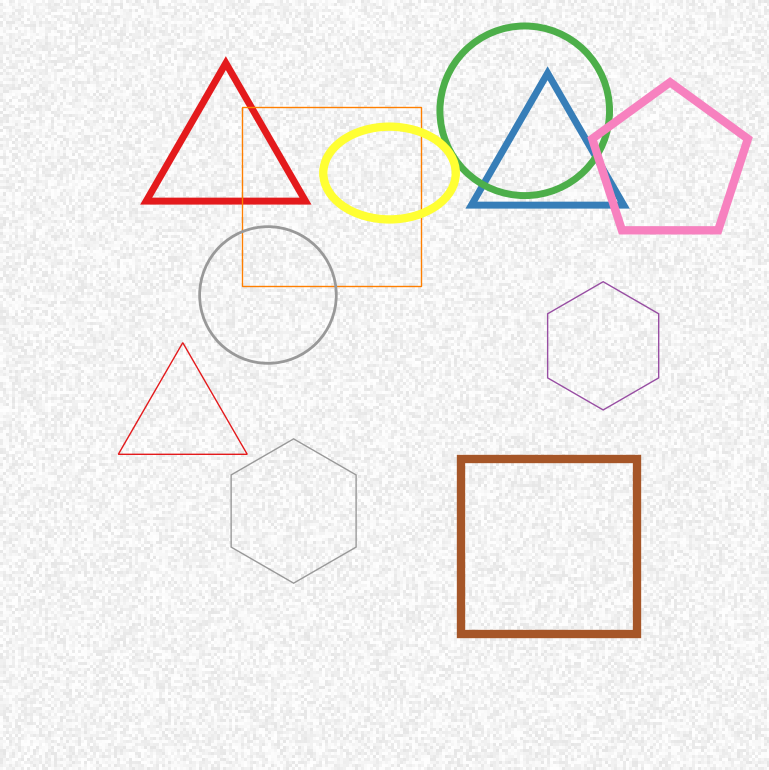[{"shape": "triangle", "thickness": 0.5, "radius": 0.48, "center": [0.237, 0.458]}, {"shape": "triangle", "thickness": 2.5, "radius": 0.6, "center": [0.293, 0.799]}, {"shape": "triangle", "thickness": 2.5, "radius": 0.57, "center": [0.711, 0.791]}, {"shape": "circle", "thickness": 2.5, "radius": 0.55, "center": [0.681, 0.856]}, {"shape": "hexagon", "thickness": 0.5, "radius": 0.42, "center": [0.783, 0.551]}, {"shape": "square", "thickness": 0.5, "radius": 0.58, "center": [0.43, 0.744]}, {"shape": "oval", "thickness": 3, "radius": 0.43, "center": [0.506, 0.775]}, {"shape": "square", "thickness": 3, "radius": 0.57, "center": [0.713, 0.29]}, {"shape": "pentagon", "thickness": 3, "radius": 0.53, "center": [0.87, 0.787]}, {"shape": "hexagon", "thickness": 0.5, "radius": 0.47, "center": [0.381, 0.336]}, {"shape": "circle", "thickness": 1, "radius": 0.44, "center": [0.348, 0.617]}]